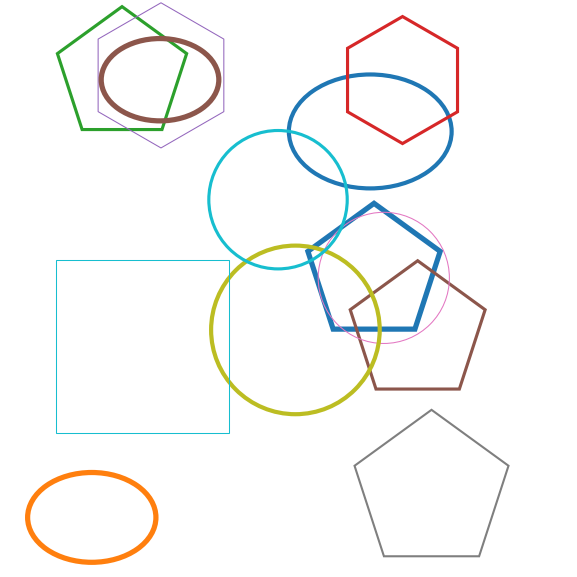[{"shape": "oval", "thickness": 2, "radius": 0.7, "center": [0.641, 0.772]}, {"shape": "pentagon", "thickness": 2.5, "radius": 0.6, "center": [0.648, 0.527]}, {"shape": "oval", "thickness": 2.5, "radius": 0.56, "center": [0.159, 0.103]}, {"shape": "pentagon", "thickness": 1.5, "radius": 0.59, "center": [0.211, 0.87]}, {"shape": "hexagon", "thickness": 1.5, "radius": 0.55, "center": [0.697, 0.861]}, {"shape": "hexagon", "thickness": 0.5, "radius": 0.63, "center": [0.279, 0.869]}, {"shape": "pentagon", "thickness": 1.5, "radius": 0.61, "center": [0.723, 0.425]}, {"shape": "oval", "thickness": 2.5, "radius": 0.51, "center": [0.277, 0.861]}, {"shape": "circle", "thickness": 0.5, "radius": 0.57, "center": [0.665, 0.518]}, {"shape": "pentagon", "thickness": 1, "radius": 0.7, "center": [0.747, 0.149]}, {"shape": "circle", "thickness": 2, "radius": 0.73, "center": [0.512, 0.428]}, {"shape": "circle", "thickness": 1.5, "radius": 0.6, "center": [0.481, 0.653]}, {"shape": "square", "thickness": 0.5, "radius": 0.75, "center": [0.246, 0.399]}]